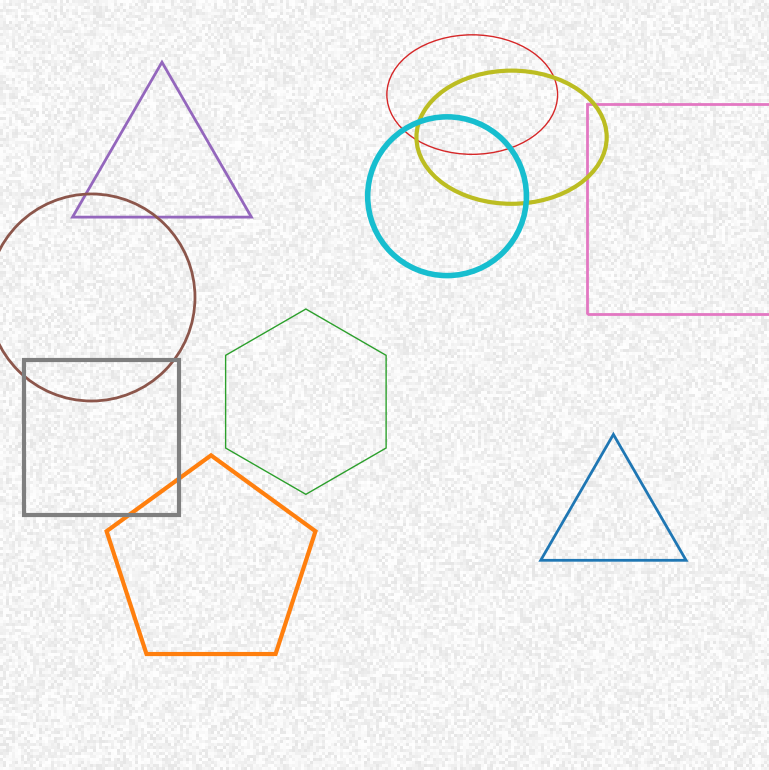[{"shape": "triangle", "thickness": 1, "radius": 0.54, "center": [0.797, 0.327]}, {"shape": "pentagon", "thickness": 1.5, "radius": 0.71, "center": [0.274, 0.266]}, {"shape": "hexagon", "thickness": 0.5, "radius": 0.6, "center": [0.397, 0.478]}, {"shape": "oval", "thickness": 0.5, "radius": 0.55, "center": [0.613, 0.877]}, {"shape": "triangle", "thickness": 1, "radius": 0.67, "center": [0.21, 0.785]}, {"shape": "circle", "thickness": 1, "radius": 0.67, "center": [0.119, 0.614]}, {"shape": "square", "thickness": 1, "radius": 0.68, "center": [0.898, 0.729]}, {"shape": "square", "thickness": 1.5, "radius": 0.5, "center": [0.132, 0.432]}, {"shape": "oval", "thickness": 1.5, "radius": 0.62, "center": [0.664, 0.822]}, {"shape": "circle", "thickness": 2, "radius": 0.52, "center": [0.581, 0.745]}]